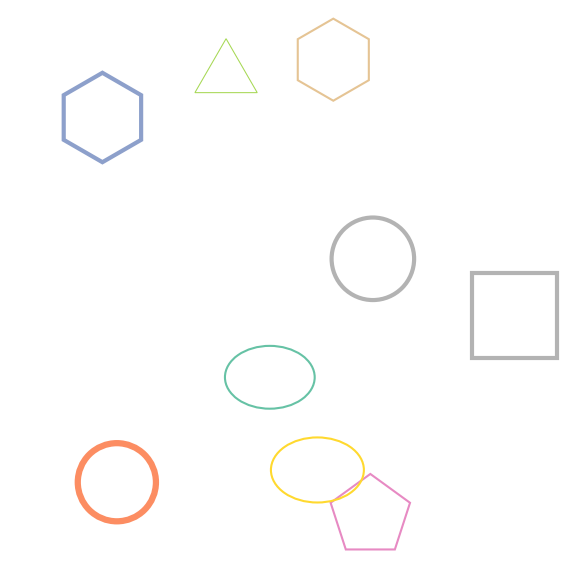[{"shape": "oval", "thickness": 1, "radius": 0.39, "center": [0.467, 0.346]}, {"shape": "circle", "thickness": 3, "radius": 0.34, "center": [0.202, 0.164]}, {"shape": "hexagon", "thickness": 2, "radius": 0.39, "center": [0.177, 0.796]}, {"shape": "pentagon", "thickness": 1, "radius": 0.36, "center": [0.641, 0.106]}, {"shape": "triangle", "thickness": 0.5, "radius": 0.31, "center": [0.391, 0.87]}, {"shape": "oval", "thickness": 1, "radius": 0.4, "center": [0.55, 0.185]}, {"shape": "hexagon", "thickness": 1, "radius": 0.36, "center": [0.577, 0.896]}, {"shape": "square", "thickness": 2, "radius": 0.37, "center": [0.891, 0.453]}, {"shape": "circle", "thickness": 2, "radius": 0.36, "center": [0.646, 0.551]}]